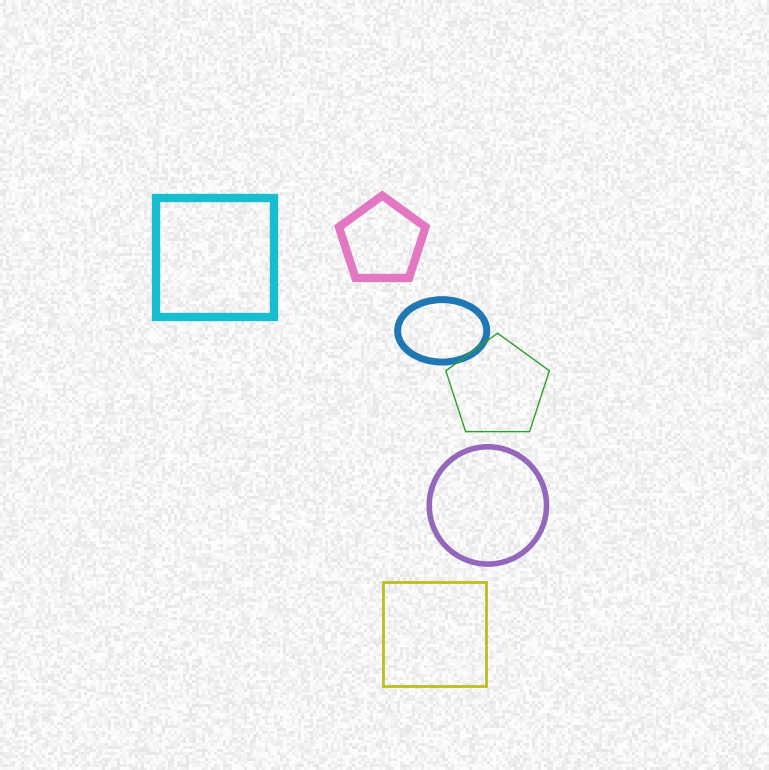[{"shape": "oval", "thickness": 2.5, "radius": 0.29, "center": [0.574, 0.57]}, {"shape": "pentagon", "thickness": 0.5, "radius": 0.35, "center": [0.646, 0.497]}, {"shape": "circle", "thickness": 2, "radius": 0.38, "center": [0.634, 0.344]}, {"shape": "pentagon", "thickness": 3, "radius": 0.3, "center": [0.496, 0.687]}, {"shape": "square", "thickness": 1, "radius": 0.34, "center": [0.565, 0.177]}, {"shape": "square", "thickness": 3, "radius": 0.38, "center": [0.279, 0.665]}]